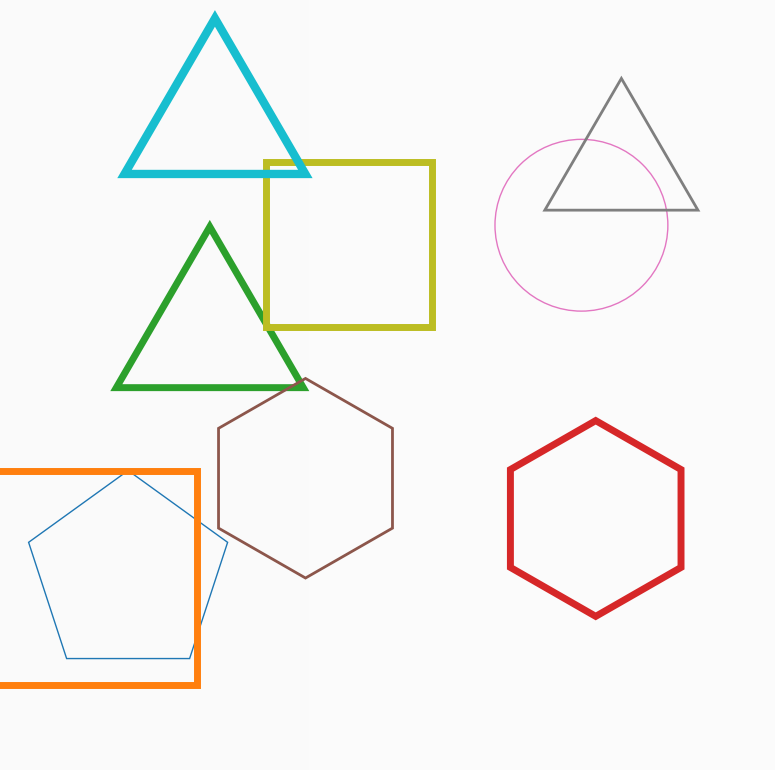[{"shape": "pentagon", "thickness": 0.5, "radius": 0.67, "center": [0.165, 0.254]}, {"shape": "square", "thickness": 2.5, "radius": 0.69, "center": [0.115, 0.249]}, {"shape": "triangle", "thickness": 2.5, "radius": 0.7, "center": [0.271, 0.566]}, {"shape": "hexagon", "thickness": 2.5, "radius": 0.64, "center": [0.769, 0.327]}, {"shape": "hexagon", "thickness": 1, "radius": 0.65, "center": [0.394, 0.379]}, {"shape": "circle", "thickness": 0.5, "radius": 0.56, "center": [0.75, 0.707]}, {"shape": "triangle", "thickness": 1, "radius": 0.57, "center": [0.802, 0.784]}, {"shape": "square", "thickness": 2.5, "radius": 0.54, "center": [0.45, 0.682]}, {"shape": "triangle", "thickness": 3, "radius": 0.67, "center": [0.277, 0.841]}]